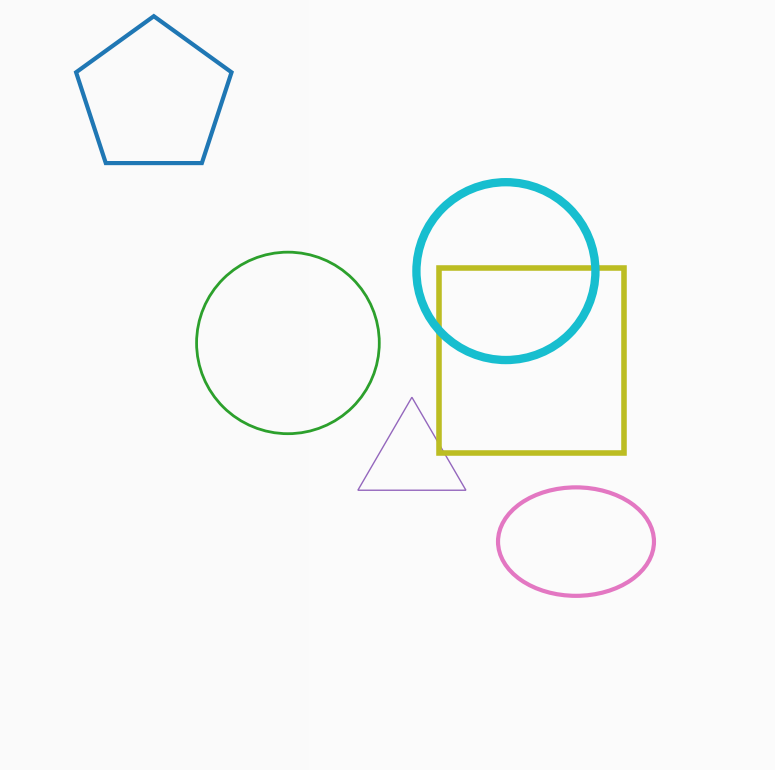[{"shape": "pentagon", "thickness": 1.5, "radius": 0.53, "center": [0.198, 0.874]}, {"shape": "circle", "thickness": 1, "radius": 0.59, "center": [0.372, 0.555]}, {"shape": "triangle", "thickness": 0.5, "radius": 0.4, "center": [0.531, 0.404]}, {"shape": "oval", "thickness": 1.5, "radius": 0.5, "center": [0.743, 0.297]}, {"shape": "square", "thickness": 2, "radius": 0.6, "center": [0.686, 0.532]}, {"shape": "circle", "thickness": 3, "radius": 0.58, "center": [0.653, 0.648]}]